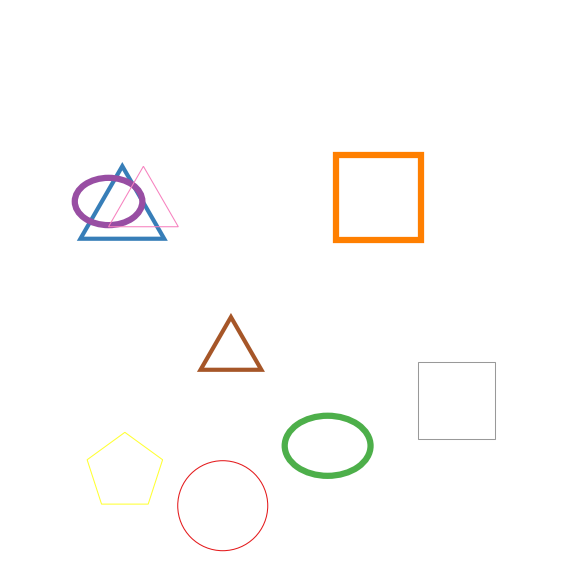[{"shape": "circle", "thickness": 0.5, "radius": 0.39, "center": [0.386, 0.123]}, {"shape": "triangle", "thickness": 2, "radius": 0.42, "center": [0.212, 0.628]}, {"shape": "oval", "thickness": 3, "radius": 0.37, "center": [0.567, 0.227]}, {"shape": "oval", "thickness": 3, "radius": 0.29, "center": [0.188, 0.65]}, {"shape": "square", "thickness": 3, "radius": 0.37, "center": [0.656, 0.657]}, {"shape": "pentagon", "thickness": 0.5, "radius": 0.34, "center": [0.216, 0.182]}, {"shape": "triangle", "thickness": 2, "radius": 0.3, "center": [0.4, 0.389]}, {"shape": "triangle", "thickness": 0.5, "radius": 0.35, "center": [0.248, 0.641]}, {"shape": "square", "thickness": 0.5, "radius": 0.33, "center": [0.79, 0.306]}]